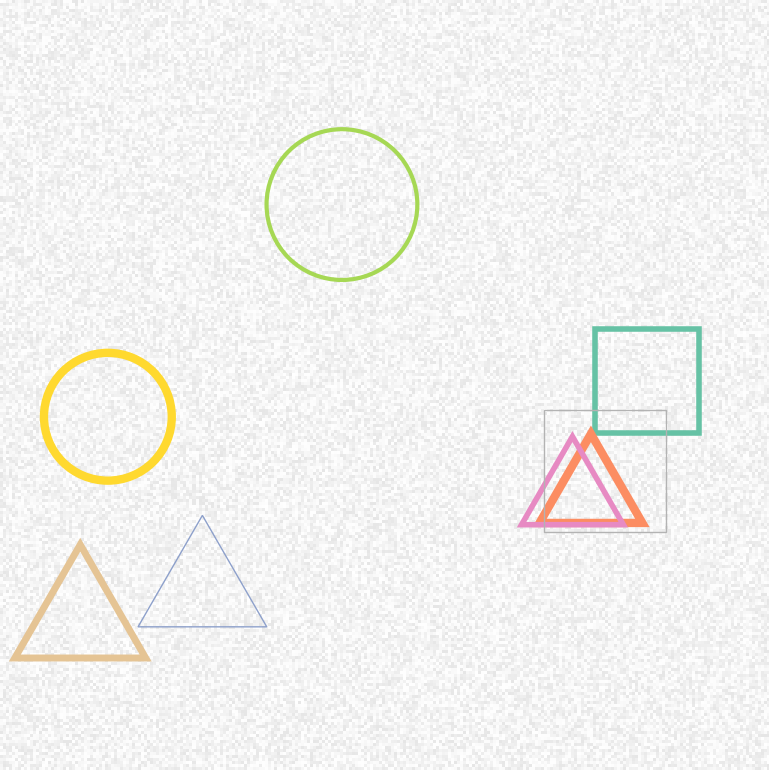[{"shape": "square", "thickness": 2, "radius": 0.34, "center": [0.84, 0.505]}, {"shape": "triangle", "thickness": 3, "radius": 0.39, "center": [0.767, 0.359]}, {"shape": "triangle", "thickness": 0.5, "radius": 0.48, "center": [0.263, 0.234]}, {"shape": "triangle", "thickness": 2, "radius": 0.38, "center": [0.743, 0.357]}, {"shape": "circle", "thickness": 1.5, "radius": 0.49, "center": [0.444, 0.734]}, {"shape": "circle", "thickness": 3, "radius": 0.41, "center": [0.14, 0.459]}, {"shape": "triangle", "thickness": 2.5, "radius": 0.49, "center": [0.104, 0.195]}, {"shape": "square", "thickness": 0.5, "radius": 0.4, "center": [0.785, 0.388]}]